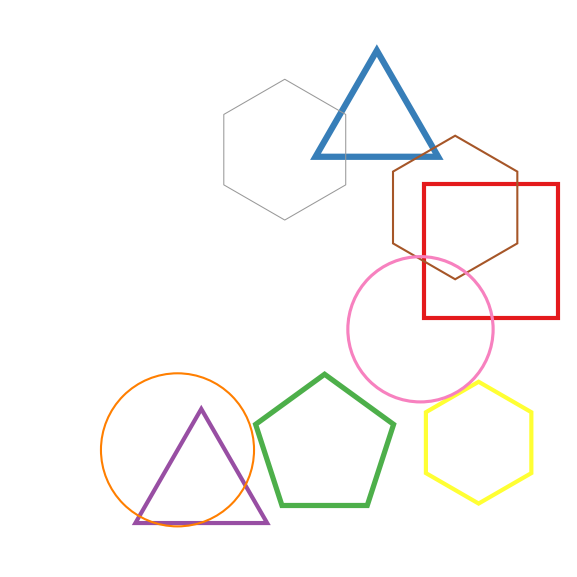[{"shape": "square", "thickness": 2, "radius": 0.58, "center": [0.851, 0.564]}, {"shape": "triangle", "thickness": 3, "radius": 0.61, "center": [0.653, 0.789]}, {"shape": "pentagon", "thickness": 2.5, "radius": 0.63, "center": [0.562, 0.225]}, {"shape": "triangle", "thickness": 2, "radius": 0.66, "center": [0.349, 0.159]}, {"shape": "circle", "thickness": 1, "radius": 0.66, "center": [0.307, 0.22]}, {"shape": "hexagon", "thickness": 2, "radius": 0.53, "center": [0.829, 0.233]}, {"shape": "hexagon", "thickness": 1, "radius": 0.62, "center": [0.788, 0.64]}, {"shape": "circle", "thickness": 1.5, "radius": 0.63, "center": [0.728, 0.429]}, {"shape": "hexagon", "thickness": 0.5, "radius": 0.61, "center": [0.493, 0.74]}]